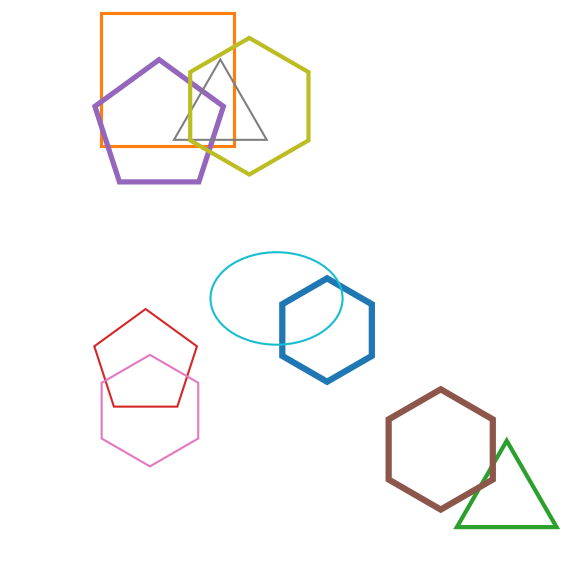[{"shape": "hexagon", "thickness": 3, "radius": 0.45, "center": [0.566, 0.428]}, {"shape": "square", "thickness": 1.5, "radius": 0.58, "center": [0.29, 0.861]}, {"shape": "triangle", "thickness": 2, "radius": 0.5, "center": [0.877, 0.136]}, {"shape": "pentagon", "thickness": 1, "radius": 0.47, "center": [0.252, 0.371]}, {"shape": "pentagon", "thickness": 2.5, "radius": 0.58, "center": [0.276, 0.779]}, {"shape": "hexagon", "thickness": 3, "radius": 0.52, "center": [0.763, 0.221]}, {"shape": "hexagon", "thickness": 1, "radius": 0.48, "center": [0.26, 0.288]}, {"shape": "triangle", "thickness": 1, "radius": 0.46, "center": [0.382, 0.803]}, {"shape": "hexagon", "thickness": 2, "radius": 0.59, "center": [0.432, 0.815]}, {"shape": "oval", "thickness": 1, "radius": 0.57, "center": [0.479, 0.482]}]